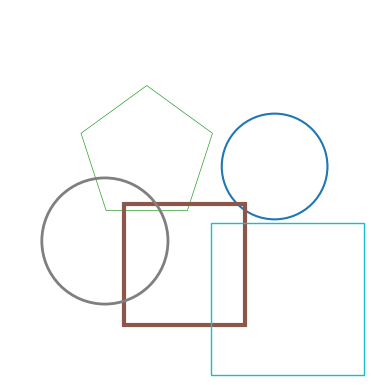[{"shape": "circle", "thickness": 1.5, "radius": 0.69, "center": [0.713, 0.568]}, {"shape": "pentagon", "thickness": 0.5, "radius": 0.9, "center": [0.381, 0.598]}, {"shape": "square", "thickness": 3, "radius": 0.79, "center": [0.479, 0.313]}, {"shape": "circle", "thickness": 2, "radius": 0.82, "center": [0.272, 0.374]}, {"shape": "square", "thickness": 1, "radius": 0.99, "center": [0.747, 0.224]}]